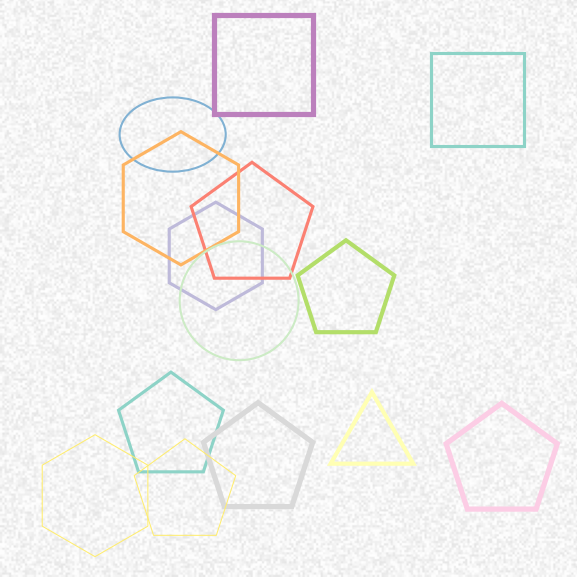[{"shape": "pentagon", "thickness": 1.5, "radius": 0.48, "center": [0.296, 0.259]}, {"shape": "square", "thickness": 1.5, "radius": 0.4, "center": [0.827, 0.827]}, {"shape": "triangle", "thickness": 2, "radius": 0.41, "center": [0.644, 0.238]}, {"shape": "hexagon", "thickness": 1.5, "radius": 0.47, "center": [0.374, 0.556]}, {"shape": "pentagon", "thickness": 1.5, "radius": 0.55, "center": [0.436, 0.607]}, {"shape": "oval", "thickness": 1, "radius": 0.46, "center": [0.299, 0.766]}, {"shape": "hexagon", "thickness": 1.5, "radius": 0.58, "center": [0.313, 0.656]}, {"shape": "pentagon", "thickness": 2, "radius": 0.44, "center": [0.599, 0.495]}, {"shape": "pentagon", "thickness": 2.5, "radius": 0.51, "center": [0.869, 0.199]}, {"shape": "pentagon", "thickness": 2.5, "radius": 0.5, "center": [0.447, 0.202]}, {"shape": "square", "thickness": 2.5, "radius": 0.43, "center": [0.456, 0.887]}, {"shape": "circle", "thickness": 1, "radius": 0.51, "center": [0.414, 0.478]}, {"shape": "pentagon", "thickness": 0.5, "radius": 0.46, "center": [0.32, 0.147]}, {"shape": "hexagon", "thickness": 0.5, "radius": 0.53, "center": [0.165, 0.141]}]